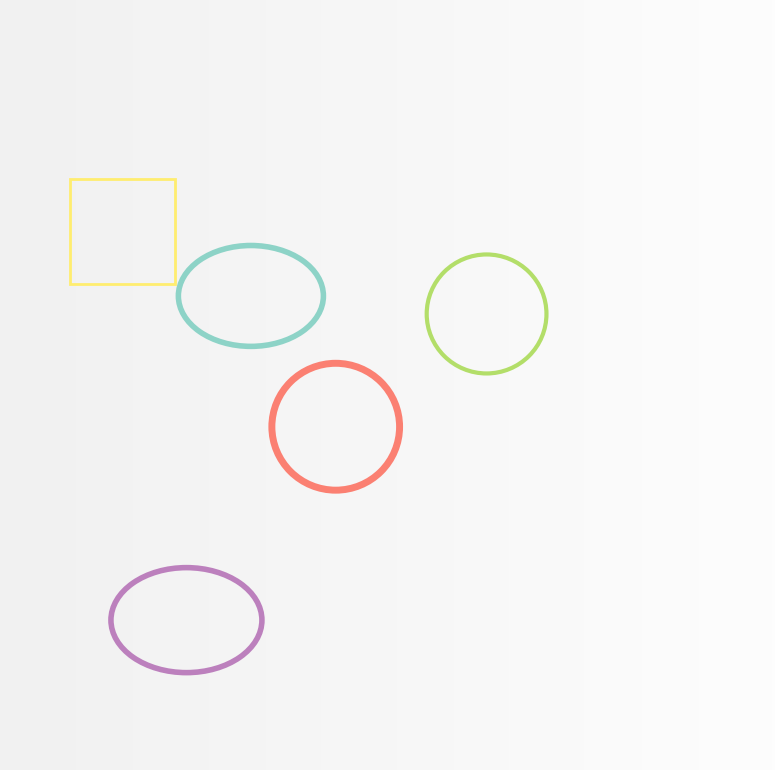[{"shape": "oval", "thickness": 2, "radius": 0.47, "center": [0.324, 0.616]}, {"shape": "circle", "thickness": 2.5, "radius": 0.41, "center": [0.433, 0.446]}, {"shape": "circle", "thickness": 1.5, "radius": 0.39, "center": [0.628, 0.592]}, {"shape": "oval", "thickness": 2, "radius": 0.49, "center": [0.241, 0.195]}, {"shape": "square", "thickness": 1, "radius": 0.34, "center": [0.158, 0.699]}]